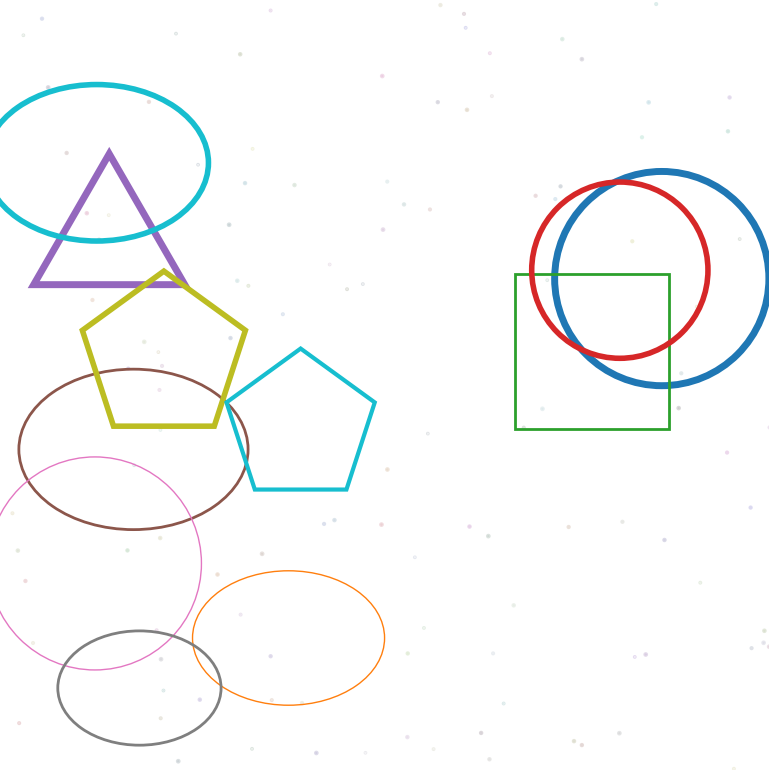[{"shape": "circle", "thickness": 2.5, "radius": 0.7, "center": [0.859, 0.638]}, {"shape": "oval", "thickness": 0.5, "radius": 0.62, "center": [0.375, 0.171]}, {"shape": "square", "thickness": 1, "radius": 0.5, "center": [0.769, 0.543]}, {"shape": "circle", "thickness": 2, "radius": 0.57, "center": [0.805, 0.649]}, {"shape": "triangle", "thickness": 2.5, "radius": 0.57, "center": [0.142, 0.687]}, {"shape": "oval", "thickness": 1, "radius": 0.74, "center": [0.173, 0.416]}, {"shape": "circle", "thickness": 0.5, "radius": 0.69, "center": [0.123, 0.268]}, {"shape": "oval", "thickness": 1, "radius": 0.53, "center": [0.181, 0.106]}, {"shape": "pentagon", "thickness": 2, "radius": 0.56, "center": [0.213, 0.537]}, {"shape": "oval", "thickness": 2, "radius": 0.73, "center": [0.126, 0.789]}, {"shape": "pentagon", "thickness": 1.5, "radius": 0.51, "center": [0.39, 0.446]}]